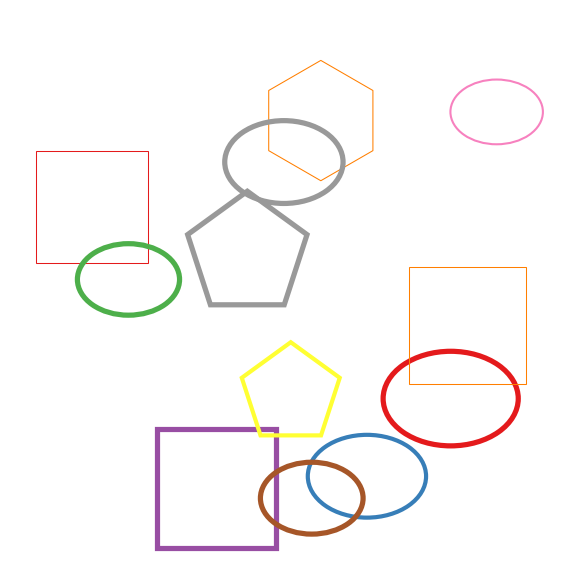[{"shape": "square", "thickness": 0.5, "radius": 0.49, "center": [0.159, 0.641]}, {"shape": "oval", "thickness": 2.5, "radius": 0.58, "center": [0.78, 0.309]}, {"shape": "oval", "thickness": 2, "radius": 0.51, "center": [0.635, 0.174]}, {"shape": "oval", "thickness": 2.5, "radius": 0.44, "center": [0.222, 0.515]}, {"shape": "square", "thickness": 2.5, "radius": 0.51, "center": [0.375, 0.154]}, {"shape": "square", "thickness": 0.5, "radius": 0.51, "center": [0.81, 0.435]}, {"shape": "hexagon", "thickness": 0.5, "radius": 0.52, "center": [0.556, 0.79]}, {"shape": "pentagon", "thickness": 2, "radius": 0.45, "center": [0.503, 0.317]}, {"shape": "oval", "thickness": 2.5, "radius": 0.44, "center": [0.54, 0.136]}, {"shape": "oval", "thickness": 1, "radius": 0.4, "center": [0.86, 0.805]}, {"shape": "pentagon", "thickness": 2.5, "radius": 0.54, "center": [0.428, 0.559]}, {"shape": "oval", "thickness": 2.5, "radius": 0.51, "center": [0.492, 0.719]}]